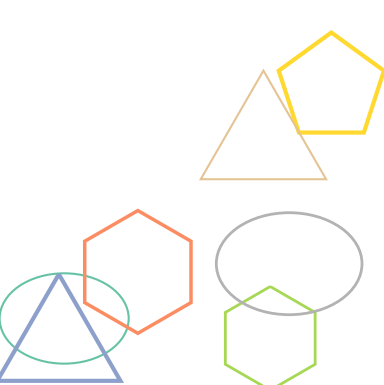[{"shape": "oval", "thickness": 1.5, "radius": 0.84, "center": [0.167, 0.173]}, {"shape": "hexagon", "thickness": 2.5, "radius": 0.8, "center": [0.358, 0.294]}, {"shape": "triangle", "thickness": 3, "radius": 0.92, "center": [0.153, 0.103]}, {"shape": "hexagon", "thickness": 2, "radius": 0.67, "center": [0.702, 0.121]}, {"shape": "pentagon", "thickness": 3, "radius": 0.72, "center": [0.861, 0.772]}, {"shape": "triangle", "thickness": 1.5, "radius": 0.94, "center": [0.684, 0.628]}, {"shape": "oval", "thickness": 2, "radius": 0.95, "center": [0.751, 0.315]}]